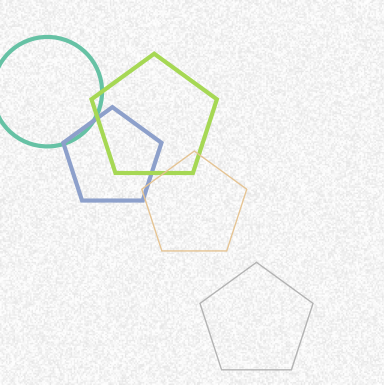[{"shape": "circle", "thickness": 3, "radius": 0.71, "center": [0.123, 0.762]}, {"shape": "pentagon", "thickness": 3, "radius": 0.67, "center": [0.292, 0.588]}, {"shape": "pentagon", "thickness": 3, "radius": 0.86, "center": [0.4, 0.689]}, {"shape": "pentagon", "thickness": 1, "radius": 0.72, "center": [0.505, 0.464]}, {"shape": "pentagon", "thickness": 1, "radius": 0.77, "center": [0.666, 0.164]}]